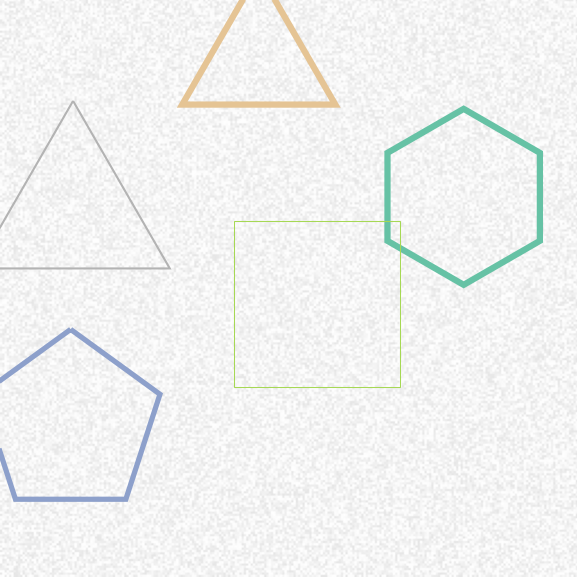[{"shape": "hexagon", "thickness": 3, "radius": 0.76, "center": [0.803, 0.658]}, {"shape": "pentagon", "thickness": 2.5, "radius": 0.81, "center": [0.122, 0.266]}, {"shape": "square", "thickness": 0.5, "radius": 0.72, "center": [0.549, 0.472]}, {"shape": "triangle", "thickness": 3, "radius": 0.77, "center": [0.448, 0.895]}, {"shape": "triangle", "thickness": 1, "radius": 0.97, "center": [0.127, 0.631]}]